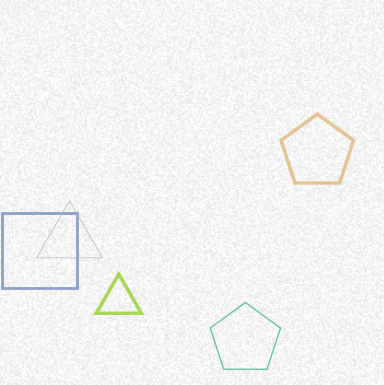[{"shape": "pentagon", "thickness": 1, "radius": 0.48, "center": [0.637, 0.118]}, {"shape": "square", "thickness": 2, "radius": 0.49, "center": [0.102, 0.349]}, {"shape": "triangle", "thickness": 2.5, "radius": 0.34, "center": [0.309, 0.22]}, {"shape": "pentagon", "thickness": 2.5, "radius": 0.49, "center": [0.824, 0.605]}, {"shape": "triangle", "thickness": 0.5, "radius": 0.49, "center": [0.181, 0.38]}]